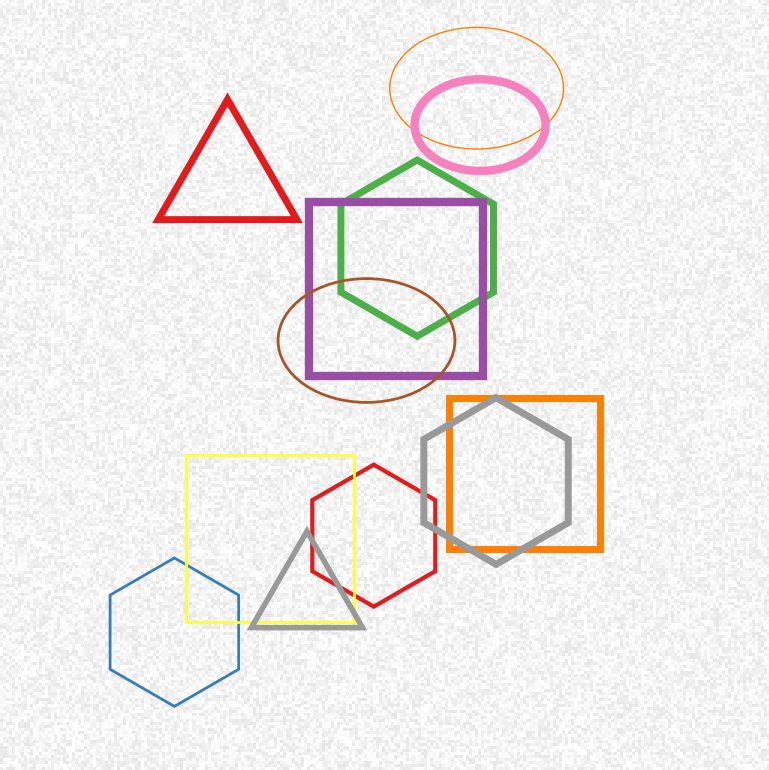[{"shape": "triangle", "thickness": 2.5, "radius": 0.52, "center": [0.296, 0.767]}, {"shape": "hexagon", "thickness": 1.5, "radius": 0.46, "center": [0.485, 0.304]}, {"shape": "hexagon", "thickness": 1, "radius": 0.48, "center": [0.226, 0.179]}, {"shape": "hexagon", "thickness": 2.5, "radius": 0.57, "center": [0.542, 0.678]}, {"shape": "square", "thickness": 3, "radius": 0.56, "center": [0.514, 0.625]}, {"shape": "square", "thickness": 2.5, "radius": 0.49, "center": [0.681, 0.385]}, {"shape": "oval", "thickness": 0.5, "radius": 0.56, "center": [0.619, 0.885]}, {"shape": "square", "thickness": 1, "radius": 0.54, "center": [0.351, 0.3]}, {"shape": "oval", "thickness": 1, "radius": 0.57, "center": [0.476, 0.558]}, {"shape": "oval", "thickness": 3, "radius": 0.43, "center": [0.623, 0.838]}, {"shape": "hexagon", "thickness": 2.5, "radius": 0.54, "center": [0.644, 0.375]}, {"shape": "triangle", "thickness": 2, "radius": 0.42, "center": [0.399, 0.227]}]